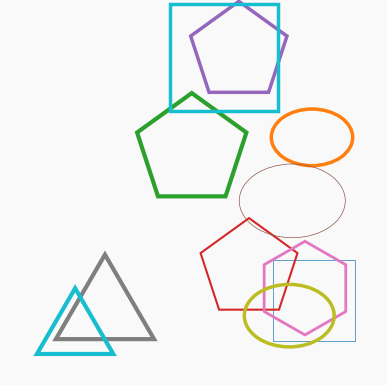[{"shape": "square", "thickness": 0.5, "radius": 0.53, "center": [0.81, 0.219]}, {"shape": "oval", "thickness": 2.5, "radius": 0.53, "center": [0.805, 0.643]}, {"shape": "pentagon", "thickness": 3, "radius": 0.74, "center": [0.495, 0.61]}, {"shape": "pentagon", "thickness": 1.5, "radius": 0.66, "center": [0.643, 0.302]}, {"shape": "pentagon", "thickness": 2.5, "radius": 0.65, "center": [0.616, 0.866]}, {"shape": "oval", "thickness": 0.5, "radius": 0.68, "center": [0.754, 0.478]}, {"shape": "hexagon", "thickness": 2, "radius": 0.61, "center": [0.787, 0.252]}, {"shape": "triangle", "thickness": 3, "radius": 0.73, "center": [0.271, 0.192]}, {"shape": "oval", "thickness": 2.5, "radius": 0.58, "center": [0.746, 0.18]}, {"shape": "square", "thickness": 2.5, "radius": 0.7, "center": [0.577, 0.851]}, {"shape": "triangle", "thickness": 3, "radius": 0.57, "center": [0.194, 0.137]}]